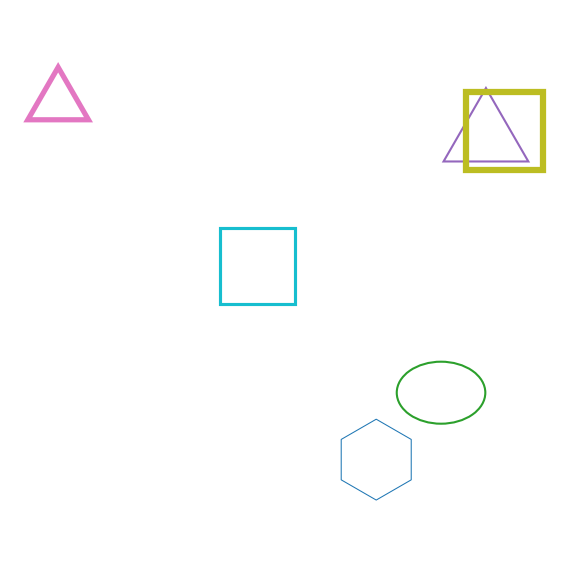[{"shape": "hexagon", "thickness": 0.5, "radius": 0.35, "center": [0.651, 0.203]}, {"shape": "oval", "thickness": 1, "radius": 0.38, "center": [0.764, 0.319]}, {"shape": "triangle", "thickness": 1, "radius": 0.42, "center": [0.841, 0.762]}, {"shape": "triangle", "thickness": 2.5, "radius": 0.3, "center": [0.101, 0.822]}, {"shape": "square", "thickness": 3, "radius": 0.34, "center": [0.874, 0.772]}, {"shape": "square", "thickness": 1.5, "radius": 0.33, "center": [0.446, 0.539]}]